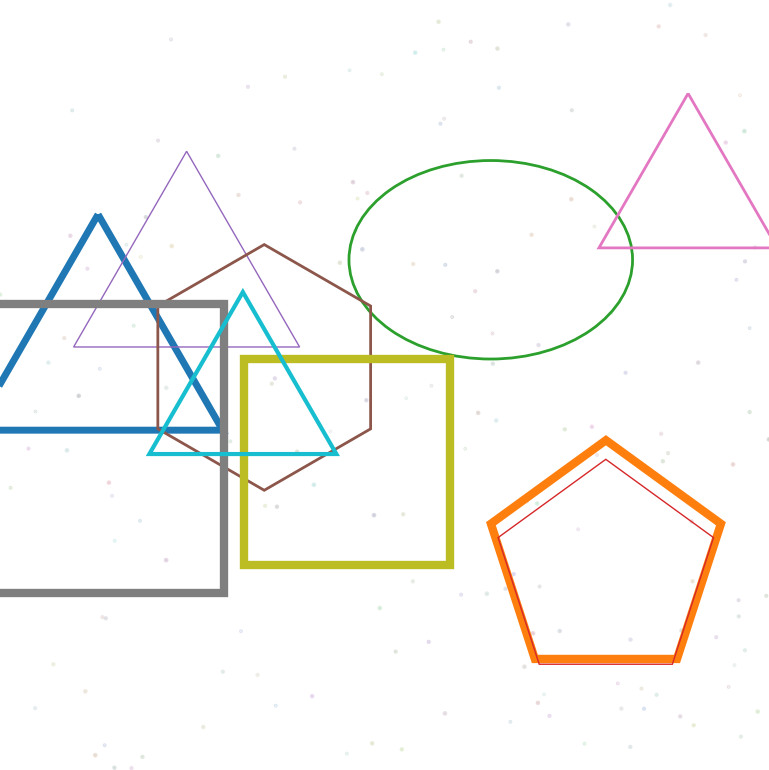[{"shape": "triangle", "thickness": 2.5, "radius": 0.93, "center": [0.127, 0.535]}, {"shape": "pentagon", "thickness": 3, "radius": 0.79, "center": [0.787, 0.271]}, {"shape": "oval", "thickness": 1, "radius": 0.92, "center": [0.637, 0.663]}, {"shape": "pentagon", "thickness": 0.5, "radius": 0.74, "center": [0.787, 0.256]}, {"shape": "triangle", "thickness": 0.5, "radius": 0.85, "center": [0.242, 0.634]}, {"shape": "hexagon", "thickness": 1, "radius": 0.8, "center": [0.343, 0.523]}, {"shape": "triangle", "thickness": 1, "radius": 0.67, "center": [0.894, 0.745]}, {"shape": "square", "thickness": 3, "radius": 0.94, "center": [0.103, 0.418]}, {"shape": "square", "thickness": 3, "radius": 0.67, "center": [0.451, 0.4]}, {"shape": "triangle", "thickness": 1.5, "radius": 0.7, "center": [0.315, 0.48]}]